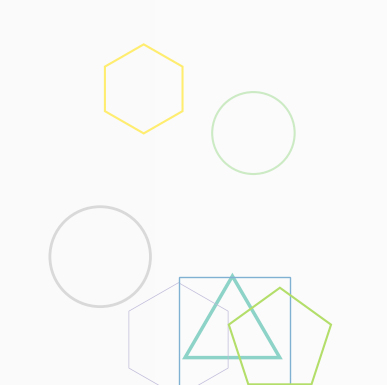[{"shape": "triangle", "thickness": 2.5, "radius": 0.71, "center": [0.6, 0.142]}, {"shape": "hexagon", "thickness": 0.5, "radius": 0.74, "center": [0.461, 0.118]}, {"shape": "square", "thickness": 1, "radius": 0.72, "center": [0.605, 0.138]}, {"shape": "pentagon", "thickness": 1.5, "radius": 0.69, "center": [0.722, 0.114]}, {"shape": "circle", "thickness": 2, "radius": 0.65, "center": [0.259, 0.333]}, {"shape": "circle", "thickness": 1.5, "radius": 0.53, "center": [0.654, 0.654]}, {"shape": "hexagon", "thickness": 1.5, "radius": 0.58, "center": [0.371, 0.769]}]